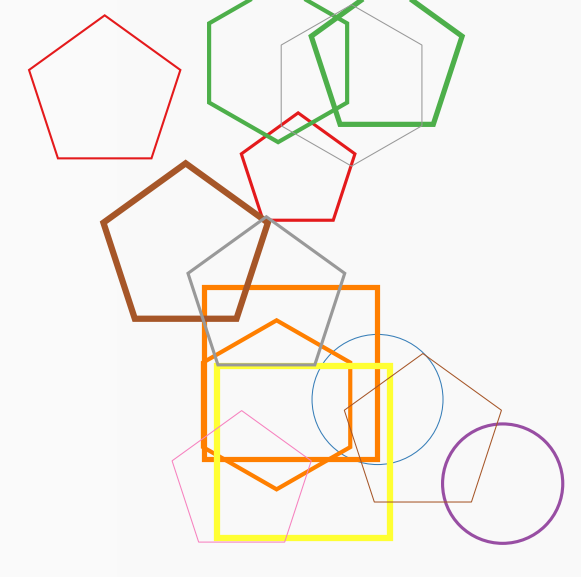[{"shape": "pentagon", "thickness": 1, "radius": 0.68, "center": [0.18, 0.836]}, {"shape": "pentagon", "thickness": 1.5, "radius": 0.51, "center": [0.513, 0.701]}, {"shape": "circle", "thickness": 0.5, "radius": 0.56, "center": [0.65, 0.307]}, {"shape": "pentagon", "thickness": 2.5, "radius": 0.68, "center": [0.665, 0.894]}, {"shape": "hexagon", "thickness": 2, "radius": 0.69, "center": [0.478, 0.89]}, {"shape": "circle", "thickness": 1.5, "radius": 0.52, "center": [0.865, 0.162]}, {"shape": "hexagon", "thickness": 2, "radius": 0.73, "center": [0.476, 0.298]}, {"shape": "square", "thickness": 2.5, "radius": 0.74, "center": [0.5, 0.354]}, {"shape": "square", "thickness": 3, "radius": 0.74, "center": [0.522, 0.216]}, {"shape": "pentagon", "thickness": 0.5, "radius": 0.71, "center": [0.728, 0.245]}, {"shape": "pentagon", "thickness": 3, "radius": 0.74, "center": [0.319, 0.568]}, {"shape": "pentagon", "thickness": 0.5, "radius": 0.63, "center": [0.416, 0.162]}, {"shape": "pentagon", "thickness": 1.5, "radius": 0.71, "center": [0.458, 0.482]}, {"shape": "hexagon", "thickness": 0.5, "radius": 0.7, "center": [0.605, 0.851]}]